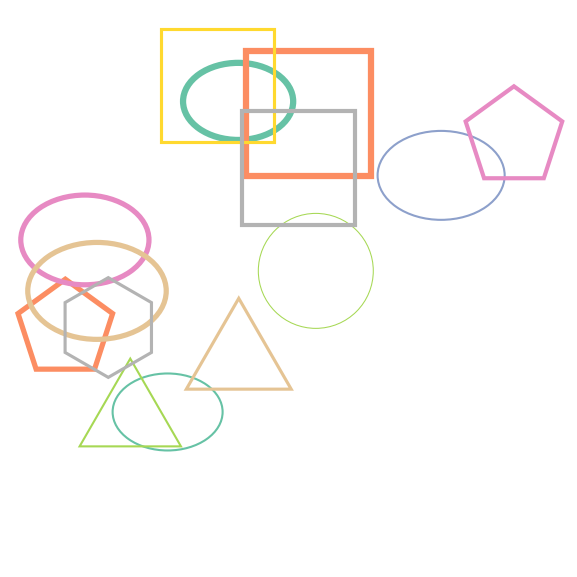[{"shape": "oval", "thickness": 1, "radius": 0.48, "center": [0.29, 0.286]}, {"shape": "oval", "thickness": 3, "radius": 0.48, "center": [0.412, 0.824]}, {"shape": "square", "thickness": 3, "radius": 0.54, "center": [0.535, 0.803]}, {"shape": "pentagon", "thickness": 2.5, "radius": 0.43, "center": [0.113, 0.43]}, {"shape": "oval", "thickness": 1, "radius": 0.55, "center": [0.764, 0.695]}, {"shape": "pentagon", "thickness": 2, "radius": 0.44, "center": [0.89, 0.762]}, {"shape": "oval", "thickness": 2.5, "radius": 0.55, "center": [0.147, 0.584]}, {"shape": "triangle", "thickness": 1, "radius": 0.51, "center": [0.226, 0.277]}, {"shape": "circle", "thickness": 0.5, "radius": 0.5, "center": [0.547, 0.53]}, {"shape": "square", "thickness": 1.5, "radius": 0.49, "center": [0.377, 0.851]}, {"shape": "oval", "thickness": 2.5, "radius": 0.6, "center": [0.168, 0.495]}, {"shape": "triangle", "thickness": 1.5, "radius": 0.52, "center": [0.413, 0.378]}, {"shape": "square", "thickness": 2, "radius": 0.49, "center": [0.517, 0.708]}, {"shape": "hexagon", "thickness": 1.5, "radius": 0.43, "center": [0.187, 0.432]}]